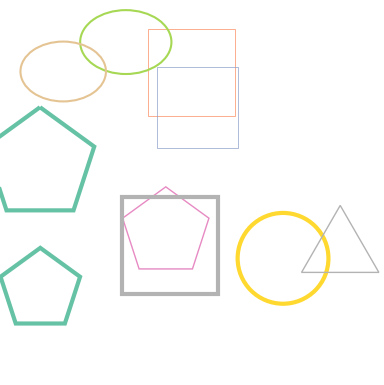[{"shape": "pentagon", "thickness": 3, "radius": 0.74, "center": [0.104, 0.573]}, {"shape": "pentagon", "thickness": 3, "radius": 0.54, "center": [0.105, 0.248]}, {"shape": "square", "thickness": 0.5, "radius": 0.56, "center": [0.498, 0.812]}, {"shape": "square", "thickness": 0.5, "radius": 0.52, "center": [0.513, 0.721]}, {"shape": "pentagon", "thickness": 1, "radius": 0.59, "center": [0.431, 0.397]}, {"shape": "oval", "thickness": 1.5, "radius": 0.59, "center": [0.327, 0.891]}, {"shape": "circle", "thickness": 3, "radius": 0.59, "center": [0.735, 0.329]}, {"shape": "oval", "thickness": 1.5, "radius": 0.56, "center": [0.164, 0.814]}, {"shape": "square", "thickness": 3, "radius": 0.63, "center": [0.441, 0.363]}, {"shape": "triangle", "thickness": 1, "radius": 0.58, "center": [0.884, 0.35]}]